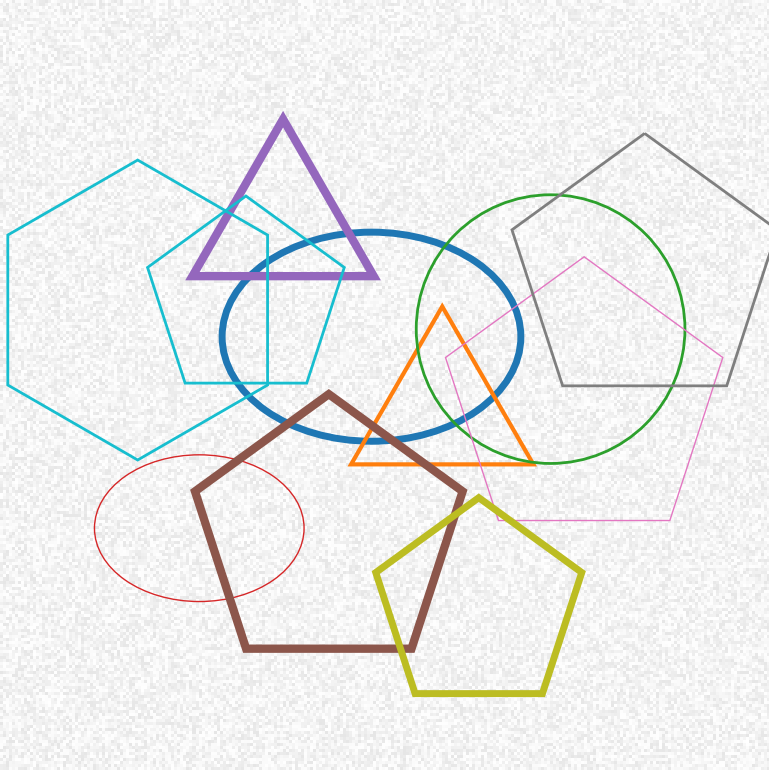[{"shape": "oval", "thickness": 2.5, "radius": 0.97, "center": [0.482, 0.563]}, {"shape": "triangle", "thickness": 1.5, "radius": 0.68, "center": [0.574, 0.465]}, {"shape": "circle", "thickness": 1, "radius": 0.87, "center": [0.715, 0.573]}, {"shape": "oval", "thickness": 0.5, "radius": 0.68, "center": [0.259, 0.314]}, {"shape": "triangle", "thickness": 3, "radius": 0.68, "center": [0.368, 0.709]}, {"shape": "pentagon", "thickness": 3, "radius": 0.91, "center": [0.427, 0.305]}, {"shape": "pentagon", "thickness": 0.5, "radius": 0.95, "center": [0.759, 0.477]}, {"shape": "pentagon", "thickness": 1, "radius": 0.91, "center": [0.837, 0.646]}, {"shape": "pentagon", "thickness": 2.5, "radius": 0.7, "center": [0.622, 0.213]}, {"shape": "pentagon", "thickness": 1, "radius": 0.67, "center": [0.319, 0.611]}, {"shape": "hexagon", "thickness": 1, "radius": 0.97, "center": [0.179, 0.597]}]